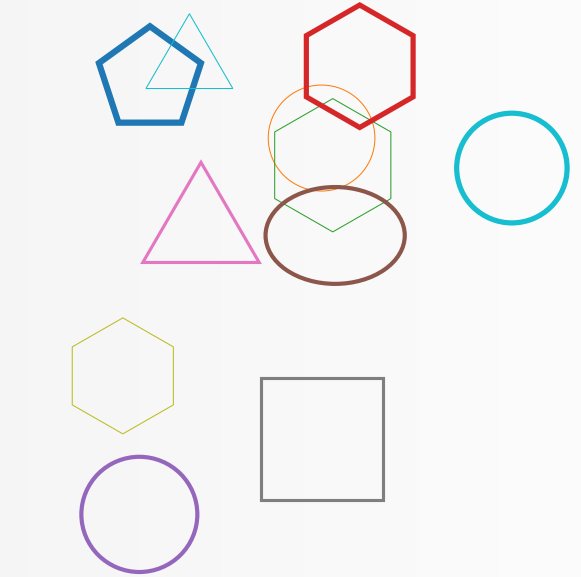[{"shape": "pentagon", "thickness": 3, "radius": 0.46, "center": [0.258, 0.861]}, {"shape": "circle", "thickness": 0.5, "radius": 0.46, "center": [0.553, 0.76]}, {"shape": "hexagon", "thickness": 0.5, "radius": 0.58, "center": [0.573, 0.713]}, {"shape": "hexagon", "thickness": 2.5, "radius": 0.53, "center": [0.619, 0.884]}, {"shape": "circle", "thickness": 2, "radius": 0.5, "center": [0.24, 0.108]}, {"shape": "oval", "thickness": 2, "radius": 0.6, "center": [0.577, 0.591]}, {"shape": "triangle", "thickness": 1.5, "radius": 0.58, "center": [0.346, 0.602]}, {"shape": "square", "thickness": 1.5, "radius": 0.53, "center": [0.554, 0.239]}, {"shape": "hexagon", "thickness": 0.5, "radius": 0.5, "center": [0.211, 0.348]}, {"shape": "triangle", "thickness": 0.5, "radius": 0.43, "center": [0.326, 0.889]}, {"shape": "circle", "thickness": 2.5, "radius": 0.47, "center": [0.881, 0.708]}]